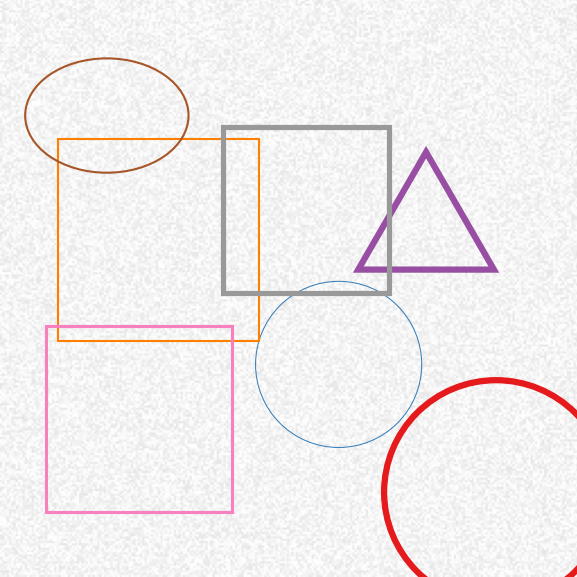[{"shape": "circle", "thickness": 3, "radius": 0.97, "center": [0.859, 0.147]}, {"shape": "circle", "thickness": 0.5, "radius": 0.72, "center": [0.586, 0.368]}, {"shape": "triangle", "thickness": 3, "radius": 0.68, "center": [0.738, 0.6]}, {"shape": "square", "thickness": 1, "radius": 0.87, "center": [0.275, 0.584]}, {"shape": "oval", "thickness": 1, "radius": 0.71, "center": [0.185, 0.799]}, {"shape": "square", "thickness": 1.5, "radius": 0.81, "center": [0.24, 0.274]}, {"shape": "square", "thickness": 2.5, "radius": 0.72, "center": [0.53, 0.635]}]